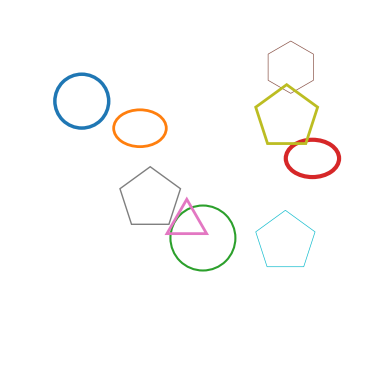[{"shape": "circle", "thickness": 2.5, "radius": 0.35, "center": [0.212, 0.737]}, {"shape": "oval", "thickness": 2, "radius": 0.34, "center": [0.364, 0.667]}, {"shape": "circle", "thickness": 1.5, "radius": 0.42, "center": [0.527, 0.382]}, {"shape": "oval", "thickness": 3, "radius": 0.35, "center": [0.812, 0.589]}, {"shape": "hexagon", "thickness": 0.5, "radius": 0.34, "center": [0.755, 0.825]}, {"shape": "triangle", "thickness": 2, "radius": 0.3, "center": [0.485, 0.423]}, {"shape": "pentagon", "thickness": 1, "radius": 0.41, "center": [0.39, 0.484]}, {"shape": "pentagon", "thickness": 2, "radius": 0.42, "center": [0.745, 0.696]}, {"shape": "pentagon", "thickness": 0.5, "radius": 0.4, "center": [0.741, 0.373]}]